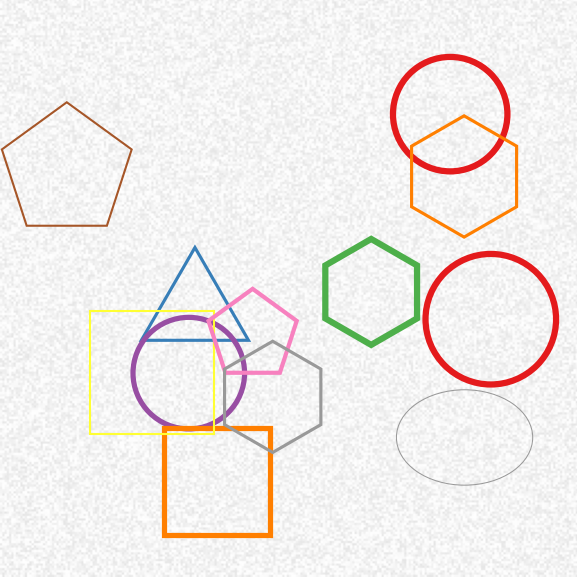[{"shape": "circle", "thickness": 3, "radius": 0.57, "center": [0.85, 0.446]}, {"shape": "circle", "thickness": 3, "radius": 0.5, "center": [0.78, 0.801]}, {"shape": "triangle", "thickness": 1.5, "radius": 0.54, "center": [0.338, 0.463]}, {"shape": "hexagon", "thickness": 3, "radius": 0.46, "center": [0.643, 0.494]}, {"shape": "circle", "thickness": 2.5, "radius": 0.48, "center": [0.327, 0.353]}, {"shape": "hexagon", "thickness": 1.5, "radius": 0.52, "center": [0.804, 0.694]}, {"shape": "square", "thickness": 2.5, "radius": 0.46, "center": [0.376, 0.165]}, {"shape": "square", "thickness": 1, "radius": 0.53, "center": [0.263, 0.354]}, {"shape": "pentagon", "thickness": 1, "radius": 0.59, "center": [0.116, 0.704]}, {"shape": "pentagon", "thickness": 2, "radius": 0.4, "center": [0.437, 0.419]}, {"shape": "oval", "thickness": 0.5, "radius": 0.59, "center": [0.804, 0.242]}, {"shape": "hexagon", "thickness": 1.5, "radius": 0.48, "center": [0.472, 0.312]}]